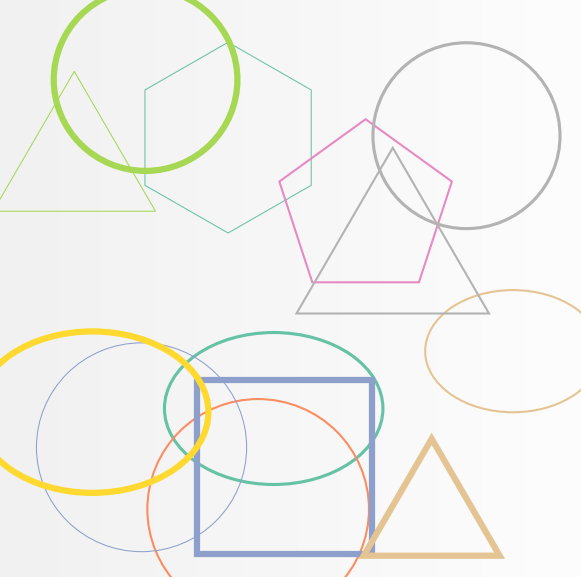[{"shape": "hexagon", "thickness": 0.5, "radius": 0.83, "center": [0.392, 0.761]}, {"shape": "oval", "thickness": 1.5, "radius": 0.94, "center": [0.471, 0.292]}, {"shape": "circle", "thickness": 1, "radius": 0.95, "center": [0.444, 0.117]}, {"shape": "square", "thickness": 3, "radius": 0.75, "center": [0.49, 0.191]}, {"shape": "circle", "thickness": 0.5, "radius": 0.9, "center": [0.244, 0.225]}, {"shape": "pentagon", "thickness": 1, "radius": 0.78, "center": [0.629, 0.637]}, {"shape": "circle", "thickness": 3, "radius": 0.79, "center": [0.25, 0.861]}, {"shape": "triangle", "thickness": 0.5, "radius": 0.81, "center": [0.128, 0.714]}, {"shape": "oval", "thickness": 3, "radius": 1.0, "center": [0.159, 0.285]}, {"shape": "oval", "thickness": 1, "radius": 0.76, "center": [0.883, 0.391]}, {"shape": "triangle", "thickness": 3, "radius": 0.67, "center": [0.743, 0.104]}, {"shape": "triangle", "thickness": 1, "radius": 0.96, "center": [0.676, 0.552]}, {"shape": "circle", "thickness": 1.5, "radius": 0.8, "center": [0.803, 0.764]}]